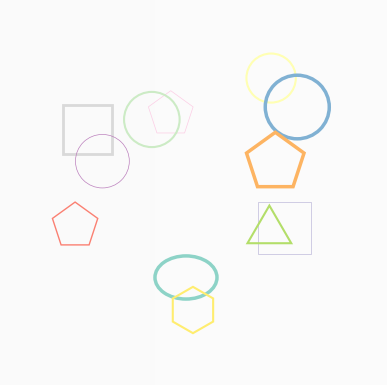[{"shape": "oval", "thickness": 2.5, "radius": 0.4, "center": [0.48, 0.279]}, {"shape": "circle", "thickness": 1.5, "radius": 0.32, "center": [0.7, 0.797]}, {"shape": "square", "thickness": 0.5, "radius": 0.34, "center": [0.734, 0.407]}, {"shape": "pentagon", "thickness": 1, "radius": 0.31, "center": [0.194, 0.414]}, {"shape": "circle", "thickness": 2.5, "radius": 0.41, "center": [0.767, 0.722]}, {"shape": "pentagon", "thickness": 2.5, "radius": 0.39, "center": [0.71, 0.578]}, {"shape": "triangle", "thickness": 1.5, "radius": 0.33, "center": [0.695, 0.401]}, {"shape": "pentagon", "thickness": 0.5, "radius": 0.3, "center": [0.441, 0.704]}, {"shape": "square", "thickness": 2, "radius": 0.32, "center": [0.226, 0.664]}, {"shape": "circle", "thickness": 0.5, "radius": 0.35, "center": [0.264, 0.581]}, {"shape": "circle", "thickness": 1.5, "radius": 0.36, "center": [0.392, 0.69]}, {"shape": "hexagon", "thickness": 1.5, "radius": 0.3, "center": [0.498, 0.195]}]